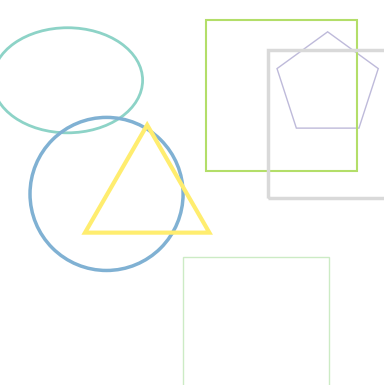[{"shape": "oval", "thickness": 2, "radius": 0.97, "center": [0.175, 0.791]}, {"shape": "pentagon", "thickness": 1, "radius": 0.69, "center": [0.851, 0.779]}, {"shape": "circle", "thickness": 2.5, "radius": 0.99, "center": [0.277, 0.496]}, {"shape": "square", "thickness": 1.5, "radius": 0.98, "center": [0.732, 0.753]}, {"shape": "square", "thickness": 2.5, "radius": 0.96, "center": [0.887, 0.679]}, {"shape": "square", "thickness": 1, "radius": 0.95, "center": [0.666, 0.144]}, {"shape": "triangle", "thickness": 3, "radius": 0.93, "center": [0.382, 0.489]}]